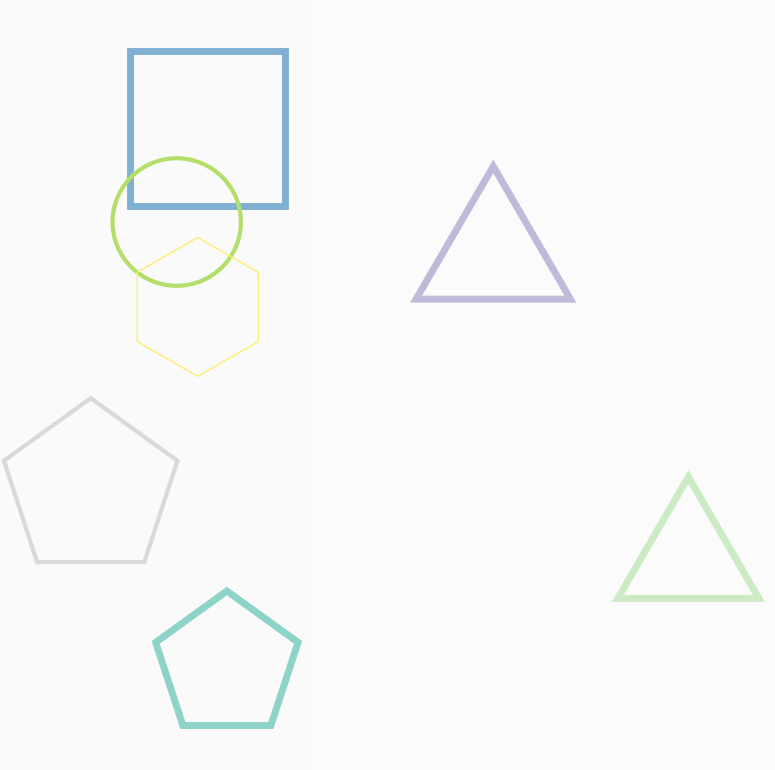[{"shape": "pentagon", "thickness": 2.5, "radius": 0.48, "center": [0.293, 0.136]}, {"shape": "triangle", "thickness": 2.5, "radius": 0.58, "center": [0.636, 0.669]}, {"shape": "square", "thickness": 2.5, "radius": 0.5, "center": [0.267, 0.833]}, {"shape": "circle", "thickness": 1.5, "radius": 0.41, "center": [0.228, 0.712]}, {"shape": "pentagon", "thickness": 1.5, "radius": 0.59, "center": [0.117, 0.365]}, {"shape": "triangle", "thickness": 2.5, "radius": 0.53, "center": [0.888, 0.275]}, {"shape": "hexagon", "thickness": 0.5, "radius": 0.45, "center": [0.255, 0.601]}]